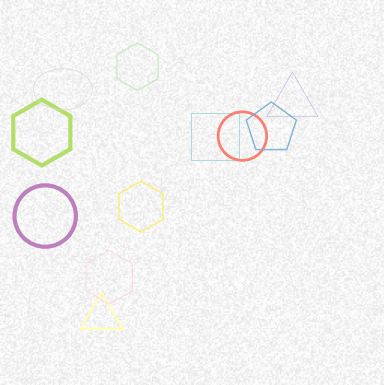[{"shape": "square", "thickness": 0.5, "radius": 0.31, "center": [0.558, 0.646]}, {"shape": "triangle", "thickness": 1.5, "radius": 0.31, "center": [0.264, 0.177]}, {"shape": "triangle", "thickness": 0.5, "radius": 0.39, "center": [0.759, 0.735]}, {"shape": "circle", "thickness": 2, "radius": 0.32, "center": [0.63, 0.647]}, {"shape": "pentagon", "thickness": 1, "radius": 0.34, "center": [0.705, 0.667]}, {"shape": "hexagon", "thickness": 3, "radius": 0.43, "center": [0.109, 0.656]}, {"shape": "hexagon", "thickness": 0.5, "radius": 0.35, "center": [0.284, 0.28]}, {"shape": "oval", "thickness": 0.5, "radius": 0.38, "center": [0.163, 0.768]}, {"shape": "circle", "thickness": 3, "radius": 0.4, "center": [0.117, 0.439]}, {"shape": "hexagon", "thickness": 1, "radius": 0.31, "center": [0.357, 0.827]}, {"shape": "hexagon", "thickness": 1, "radius": 0.33, "center": [0.366, 0.464]}]